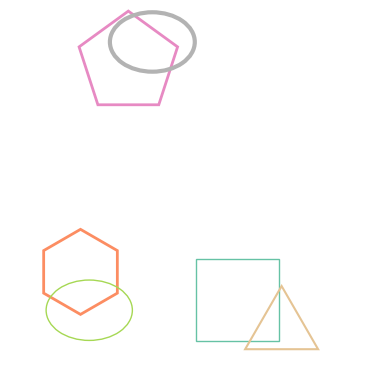[{"shape": "square", "thickness": 1, "radius": 0.54, "center": [0.617, 0.22]}, {"shape": "hexagon", "thickness": 2, "radius": 0.55, "center": [0.209, 0.294]}, {"shape": "pentagon", "thickness": 2, "radius": 0.67, "center": [0.333, 0.837]}, {"shape": "oval", "thickness": 1, "radius": 0.56, "center": [0.232, 0.194]}, {"shape": "triangle", "thickness": 1.5, "radius": 0.55, "center": [0.731, 0.148]}, {"shape": "oval", "thickness": 3, "radius": 0.55, "center": [0.396, 0.891]}]